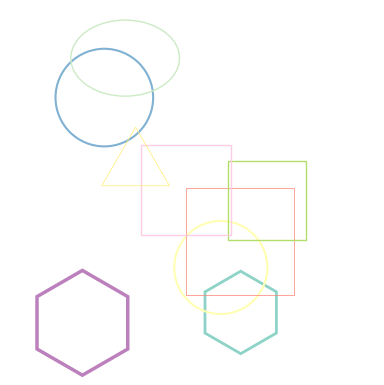[{"shape": "hexagon", "thickness": 2, "radius": 0.54, "center": [0.625, 0.188]}, {"shape": "circle", "thickness": 1.5, "radius": 0.6, "center": [0.574, 0.305]}, {"shape": "square", "thickness": 0.5, "radius": 0.7, "center": [0.623, 0.372]}, {"shape": "circle", "thickness": 1.5, "radius": 0.63, "center": [0.271, 0.747]}, {"shape": "square", "thickness": 1, "radius": 0.51, "center": [0.694, 0.48]}, {"shape": "square", "thickness": 1, "radius": 0.58, "center": [0.484, 0.507]}, {"shape": "hexagon", "thickness": 2.5, "radius": 0.68, "center": [0.214, 0.161]}, {"shape": "oval", "thickness": 1, "radius": 0.71, "center": [0.325, 0.849]}, {"shape": "triangle", "thickness": 0.5, "radius": 0.51, "center": [0.352, 0.568]}]